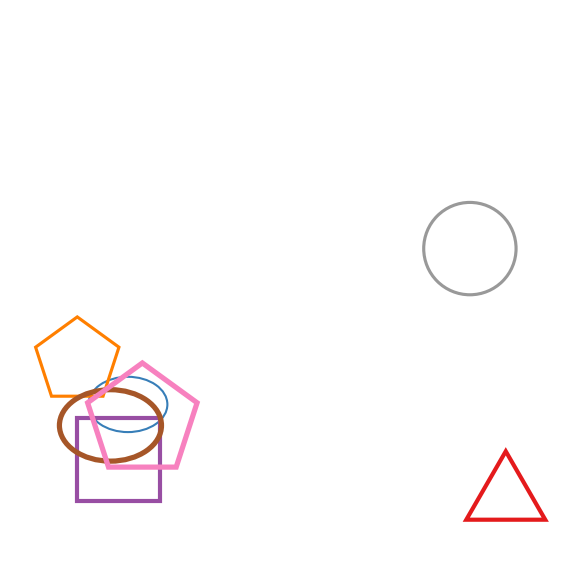[{"shape": "triangle", "thickness": 2, "radius": 0.39, "center": [0.876, 0.139]}, {"shape": "oval", "thickness": 1, "radius": 0.34, "center": [0.221, 0.299]}, {"shape": "square", "thickness": 2, "radius": 0.36, "center": [0.205, 0.203]}, {"shape": "pentagon", "thickness": 1.5, "radius": 0.38, "center": [0.134, 0.374]}, {"shape": "oval", "thickness": 2.5, "radius": 0.44, "center": [0.191, 0.262]}, {"shape": "pentagon", "thickness": 2.5, "radius": 0.5, "center": [0.246, 0.271]}, {"shape": "circle", "thickness": 1.5, "radius": 0.4, "center": [0.814, 0.569]}]